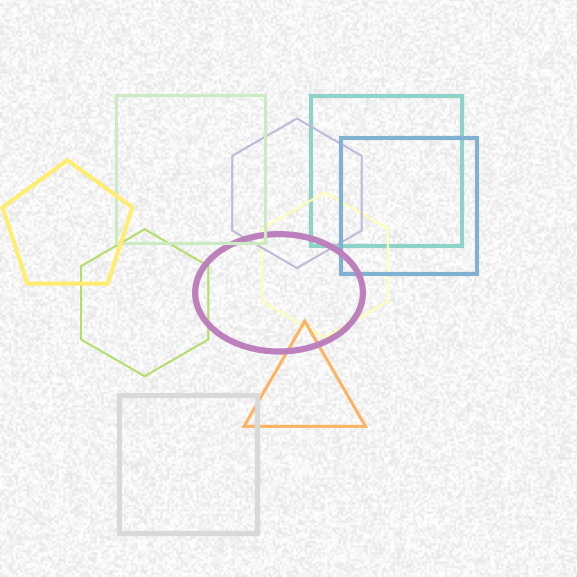[{"shape": "square", "thickness": 2, "radius": 0.65, "center": [0.669, 0.703]}, {"shape": "hexagon", "thickness": 1, "radius": 0.63, "center": [0.563, 0.54]}, {"shape": "hexagon", "thickness": 1, "radius": 0.65, "center": [0.514, 0.664]}, {"shape": "square", "thickness": 2, "radius": 0.59, "center": [0.708, 0.642]}, {"shape": "triangle", "thickness": 1.5, "radius": 0.61, "center": [0.528, 0.322]}, {"shape": "hexagon", "thickness": 1, "radius": 0.64, "center": [0.251, 0.475]}, {"shape": "square", "thickness": 2.5, "radius": 0.6, "center": [0.325, 0.196]}, {"shape": "oval", "thickness": 3, "radius": 0.73, "center": [0.483, 0.492]}, {"shape": "square", "thickness": 1.5, "radius": 0.64, "center": [0.329, 0.707]}, {"shape": "pentagon", "thickness": 2, "radius": 0.59, "center": [0.117, 0.604]}]